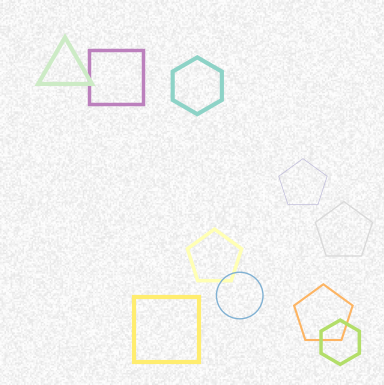[{"shape": "hexagon", "thickness": 3, "radius": 0.37, "center": [0.512, 0.777]}, {"shape": "pentagon", "thickness": 2.5, "radius": 0.37, "center": [0.557, 0.331]}, {"shape": "pentagon", "thickness": 0.5, "radius": 0.33, "center": [0.787, 0.522]}, {"shape": "circle", "thickness": 1, "radius": 0.3, "center": [0.623, 0.232]}, {"shape": "pentagon", "thickness": 1.5, "radius": 0.4, "center": [0.84, 0.182]}, {"shape": "hexagon", "thickness": 2.5, "radius": 0.29, "center": [0.884, 0.111]}, {"shape": "pentagon", "thickness": 1, "radius": 0.39, "center": [0.893, 0.398]}, {"shape": "square", "thickness": 2.5, "radius": 0.35, "center": [0.301, 0.8]}, {"shape": "triangle", "thickness": 3, "radius": 0.4, "center": [0.169, 0.822]}, {"shape": "square", "thickness": 3, "radius": 0.42, "center": [0.432, 0.144]}]